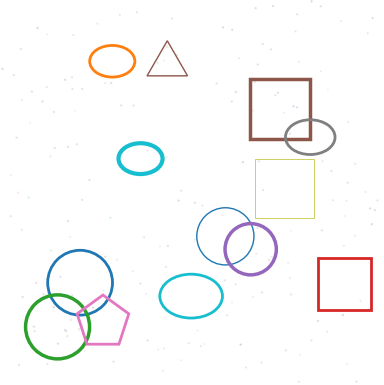[{"shape": "circle", "thickness": 1, "radius": 0.37, "center": [0.585, 0.386]}, {"shape": "circle", "thickness": 2, "radius": 0.42, "center": [0.208, 0.266]}, {"shape": "oval", "thickness": 2, "radius": 0.29, "center": [0.292, 0.841]}, {"shape": "circle", "thickness": 2.5, "radius": 0.42, "center": [0.15, 0.151]}, {"shape": "square", "thickness": 2, "radius": 0.34, "center": [0.895, 0.262]}, {"shape": "circle", "thickness": 2.5, "radius": 0.33, "center": [0.651, 0.353]}, {"shape": "triangle", "thickness": 1, "radius": 0.3, "center": [0.435, 0.833]}, {"shape": "square", "thickness": 2.5, "radius": 0.39, "center": [0.726, 0.718]}, {"shape": "pentagon", "thickness": 2, "radius": 0.35, "center": [0.267, 0.163]}, {"shape": "oval", "thickness": 2, "radius": 0.32, "center": [0.806, 0.644]}, {"shape": "square", "thickness": 0.5, "radius": 0.38, "center": [0.74, 0.51]}, {"shape": "oval", "thickness": 2, "radius": 0.41, "center": [0.496, 0.231]}, {"shape": "oval", "thickness": 3, "radius": 0.29, "center": [0.365, 0.588]}]